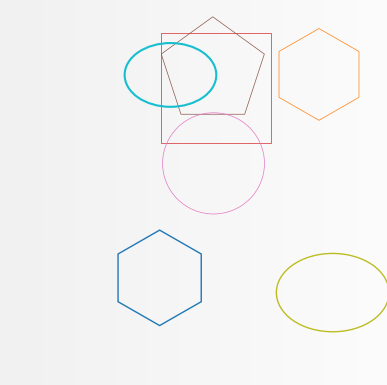[{"shape": "hexagon", "thickness": 1, "radius": 0.62, "center": [0.412, 0.278]}, {"shape": "hexagon", "thickness": 0.5, "radius": 0.6, "center": [0.823, 0.807]}, {"shape": "square", "thickness": 0.5, "radius": 0.71, "center": [0.557, 0.771]}, {"shape": "pentagon", "thickness": 0.5, "radius": 0.7, "center": [0.549, 0.816]}, {"shape": "circle", "thickness": 0.5, "radius": 0.66, "center": [0.551, 0.576]}, {"shape": "oval", "thickness": 1, "radius": 0.73, "center": [0.859, 0.24]}, {"shape": "oval", "thickness": 1.5, "radius": 0.59, "center": [0.44, 0.805]}]